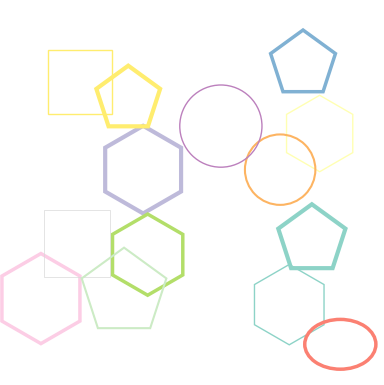[{"shape": "hexagon", "thickness": 1, "radius": 0.52, "center": [0.751, 0.209]}, {"shape": "pentagon", "thickness": 3, "radius": 0.46, "center": [0.81, 0.378]}, {"shape": "hexagon", "thickness": 1, "radius": 0.5, "center": [0.83, 0.653]}, {"shape": "hexagon", "thickness": 3, "radius": 0.57, "center": [0.372, 0.559]}, {"shape": "oval", "thickness": 2.5, "radius": 0.46, "center": [0.884, 0.106]}, {"shape": "pentagon", "thickness": 2.5, "radius": 0.44, "center": [0.787, 0.833]}, {"shape": "circle", "thickness": 1.5, "radius": 0.46, "center": [0.728, 0.559]}, {"shape": "hexagon", "thickness": 2.5, "radius": 0.53, "center": [0.384, 0.339]}, {"shape": "hexagon", "thickness": 2.5, "radius": 0.58, "center": [0.106, 0.224]}, {"shape": "square", "thickness": 0.5, "radius": 0.43, "center": [0.2, 0.367]}, {"shape": "circle", "thickness": 1, "radius": 0.53, "center": [0.574, 0.672]}, {"shape": "pentagon", "thickness": 1.5, "radius": 0.58, "center": [0.322, 0.241]}, {"shape": "square", "thickness": 1, "radius": 0.41, "center": [0.208, 0.787]}, {"shape": "pentagon", "thickness": 3, "radius": 0.44, "center": [0.333, 0.742]}]